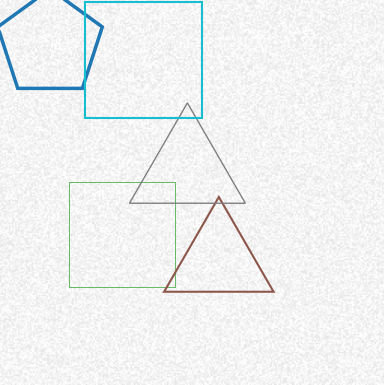[{"shape": "pentagon", "thickness": 2.5, "radius": 0.71, "center": [0.13, 0.886]}, {"shape": "square", "thickness": 0.5, "radius": 0.68, "center": [0.317, 0.391]}, {"shape": "triangle", "thickness": 1.5, "radius": 0.82, "center": [0.568, 0.324]}, {"shape": "triangle", "thickness": 1, "radius": 0.87, "center": [0.487, 0.559]}, {"shape": "square", "thickness": 1.5, "radius": 0.76, "center": [0.373, 0.844]}]